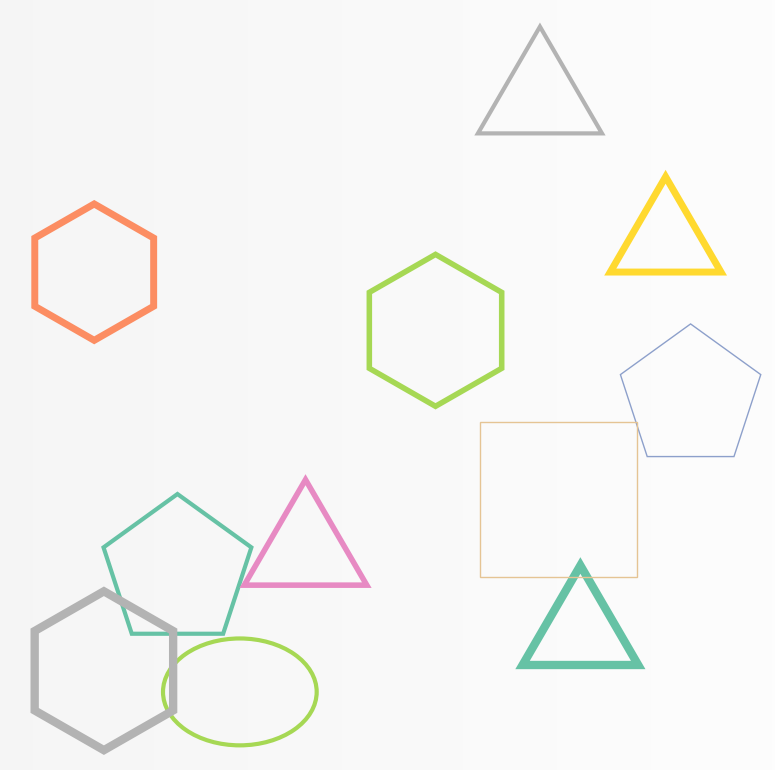[{"shape": "pentagon", "thickness": 1.5, "radius": 0.5, "center": [0.229, 0.258]}, {"shape": "triangle", "thickness": 3, "radius": 0.43, "center": [0.749, 0.179]}, {"shape": "hexagon", "thickness": 2.5, "radius": 0.44, "center": [0.122, 0.647]}, {"shape": "pentagon", "thickness": 0.5, "radius": 0.48, "center": [0.891, 0.484]}, {"shape": "triangle", "thickness": 2, "radius": 0.46, "center": [0.394, 0.286]}, {"shape": "oval", "thickness": 1.5, "radius": 0.5, "center": [0.309, 0.101]}, {"shape": "hexagon", "thickness": 2, "radius": 0.49, "center": [0.562, 0.571]}, {"shape": "triangle", "thickness": 2.5, "radius": 0.41, "center": [0.859, 0.688]}, {"shape": "square", "thickness": 0.5, "radius": 0.5, "center": [0.721, 0.351]}, {"shape": "hexagon", "thickness": 3, "radius": 0.52, "center": [0.134, 0.129]}, {"shape": "triangle", "thickness": 1.5, "radius": 0.46, "center": [0.697, 0.873]}]